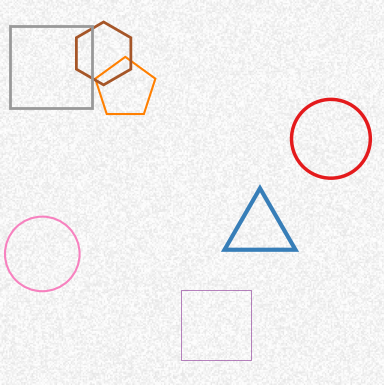[{"shape": "circle", "thickness": 2.5, "radius": 0.51, "center": [0.86, 0.64]}, {"shape": "triangle", "thickness": 3, "radius": 0.53, "center": [0.675, 0.405]}, {"shape": "square", "thickness": 0.5, "radius": 0.45, "center": [0.56, 0.156]}, {"shape": "pentagon", "thickness": 1.5, "radius": 0.41, "center": [0.325, 0.77]}, {"shape": "hexagon", "thickness": 2, "radius": 0.41, "center": [0.269, 0.861]}, {"shape": "circle", "thickness": 1.5, "radius": 0.48, "center": [0.11, 0.34]}, {"shape": "square", "thickness": 2, "radius": 0.53, "center": [0.133, 0.825]}]